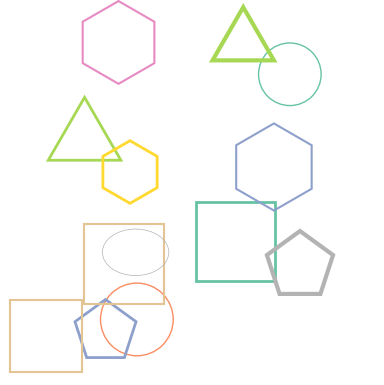[{"shape": "square", "thickness": 2, "radius": 0.51, "center": [0.611, 0.373]}, {"shape": "circle", "thickness": 1, "radius": 0.41, "center": [0.753, 0.807]}, {"shape": "circle", "thickness": 1, "radius": 0.47, "center": [0.356, 0.17]}, {"shape": "hexagon", "thickness": 1.5, "radius": 0.57, "center": [0.711, 0.566]}, {"shape": "pentagon", "thickness": 2, "radius": 0.42, "center": [0.274, 0.139]}, {"shape": "hexagon", "thickness": 1.5, "radius": 0.54, "center": [0.308, 0.89]}, {"shape": "triangle", "thickness": 2, "radius": 0.54, "center": [0.22, 0.638]}, {"shape": "triangle", "thickness": 3, "radius": 0.46, "center": [0.632, 0.889]}, {"shape": "hexagon", "thickness": 2, "radius": 0.41, "center": [0.338, 0.553]}, {"shape": "square", "thickness": 1.5, "radius": 0.47, "center": [0.119, 0.128]}, {"shape": "square", "thickness": 1.5, "radius": 0.52, "center": [0.323, 0.314]}, {"shape": "oval", "thickness": 0.5, "radius": 0.43, "center": [0.352, 0.345]}, {"shape": "pentagon", "thickness": 3, "radius": 0.45, "center": [0.779, 0.31]}]